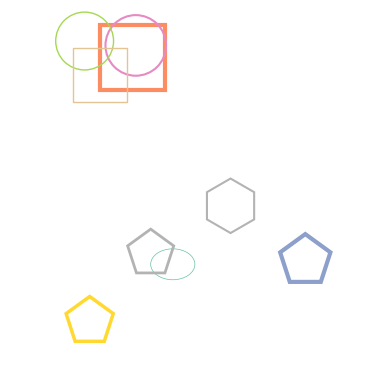[{"shape": "oval", "thickness": 0.5, "radius": 0.29, "center": [0.449, 0.314]}, {"shape": "square", "thickness": 3, "radius": 0.42, "center": [0.345, 0.852]}, {"shape": "pentagon", "thickness": 3, "radius": 0.34, "center": [0.793, 0.323]}, {"shape": "circle", "thickness": 1.5, "radius": 0.39, "center": [0.353, 0.882]}, {"shape": "circle", "thickness": 1, "radius": 0.38, "center": [0.22, 0.893]}, {"shape": "pentagon", "thickness": 2.5, "radius": 0.32, "center": [0.233, 0.166]}, {"shape": "square", "thickness": 1, "radius": 0.35, "center": [0.26, 0.805]}, {"shape": "pentagon", "thickness": 2, "radius": 0.31, "center": [0.391, 0.342]}, {"shape": "hexagon", "thickness": 1.5, "radius": 0.35, "center": [0.599, 0.465]}]